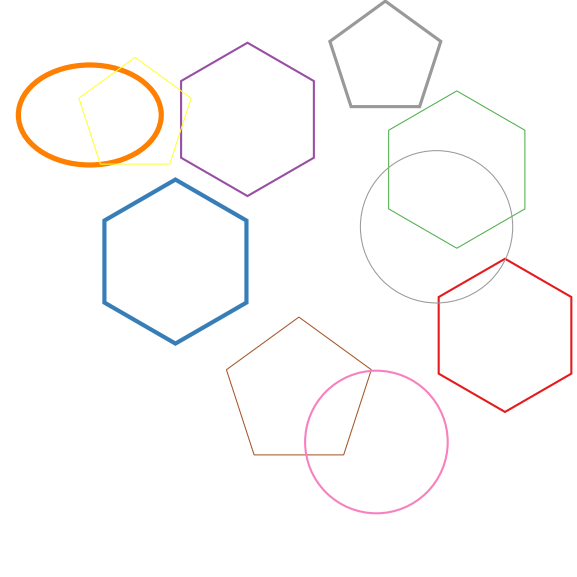[{"shape": "hexagon", "thickness": 1, "radius": 0.66, "center": [0.874, 0.418]}, {"shape": "hexagon", "thickness": 2, "radius": 0.71, "center": [0.304, 0.546]}, {"shape": "hexagon", "thickness": 0.5, "radius": 0.68, "center": [0.791, 0.706]}, {"shape": "hexagon", "thickness": 1, "radius": 0.66, "center": [0.429, 0.792]}, {"shape": "oval", "thickness": 2.5, "radius": 0.62, "center": [0.156, 0.8]}, {"shape": "pentagon", "thickness": 0.5, "radius": 0.51, "center": [0.234, 0.798]}, {"shape": "pentagon", "thickness": 0.5, "radius": 0.66, "center": [0.518, 0.318]}, {"shape": "circle", "thickness": 1, "radius": 0.62, "center": [0.652, 0.234]}, {"shape": "circle", "thickness": 0.5, "radius": 0.66, "center": [0.756, 0.606]}, {"shape": "pentagon", "thickness": 1.5, "radius": 0.5, "center": [0.667, 0.896]}]